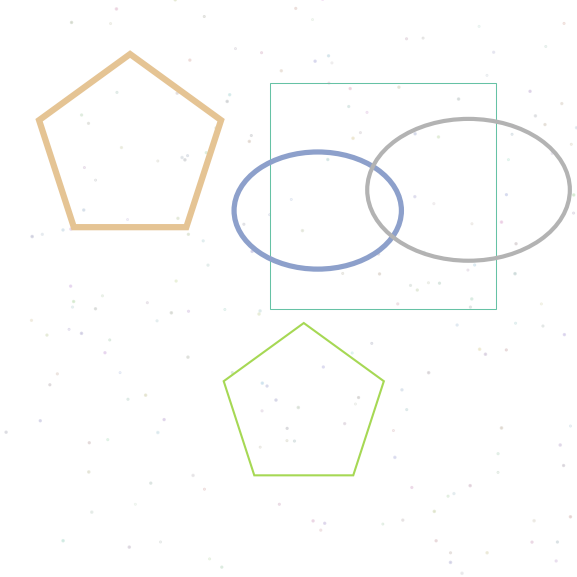[{"shape": "square", "thickness": 0.5, "radius": 0.98, "center": [0.663, 0.66]}, {"shape": "oval", "thickness": 2.5, "radius": 0.72, "center": [0.55, 0.635]}, {"shape": "pentagon", "thickness": 1, "radius": 0.73, "center": [0.526, 0.294]}, {"shape": "pentagon", "thickness": 3, "radius": 0.83, "center": [0.225, 0.74]}, {"shape": "oval", "thickness": 2, "radius": 0.88, "center": [0.811, 0.67]}]